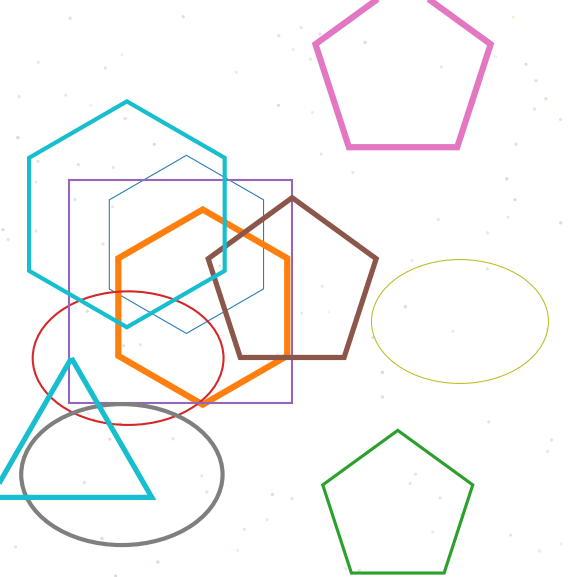[{"shape": "hexagon", "thickness": 0.5, "radius": 0.77, "center": [0.323, 0.576]}, {"shape": "hexagon", "thickness": 3, "radius": 0.84, "center": [0.351, 0.467]}, {"shape": "pentagon", "thickness": 1.5, "radius": 0.68, "center": [0.689, 0.117]}, {"shape": "oval", "thickness": 1, "radius": 0.83, "center": [0.222, 0.379]}, {"shape": "square", "thickness": 1, "radius": 0.97, "center": [0.313, 0.494]}, {"shape": "pentagon", "thickness": 2.5, "radius": 0.76, "center": [0.506, 0.504]}, {"shape": "pentagon", "thickness": 3, "radius": 0.8, "center": [0.698, 0.873]}, {"shape": "oval", "thickness": 2, "radius": 0.87, "center": [0.211, 0.177]}, {"shape": "oval", "thickness": 0.5, "radius": 0.77, "center": [0.796, 0.442]}, {"shape": "triangle", "thickness": 2.5, "radius": 0.8, "center": [0.124, 0.218]}, {"shape": "hexagon", "thickness": 2, "radius": 0.98, "center": [0.22, 0.628]}]